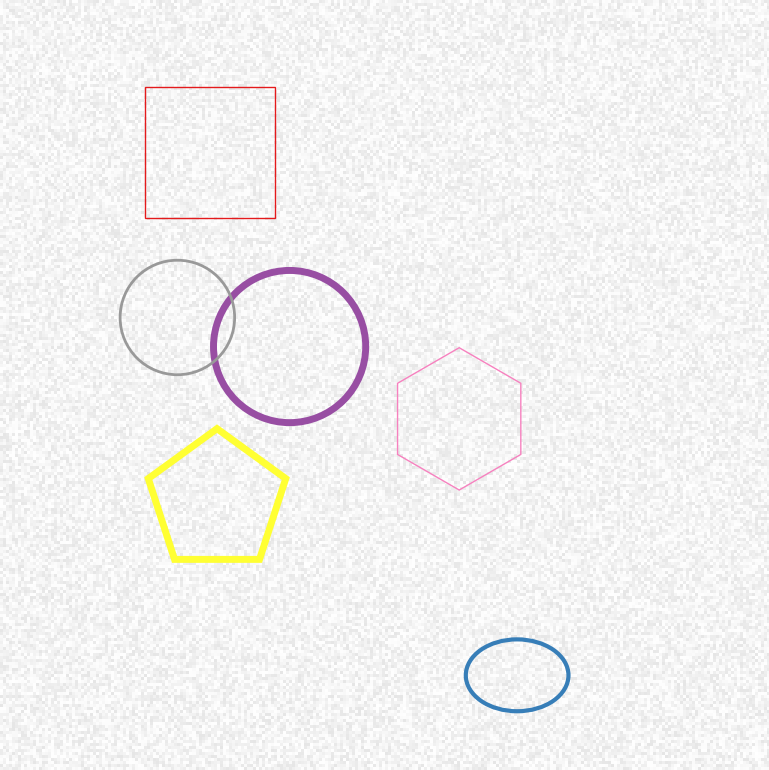[{"shape": "square", "thickness": 0.5, "radius": 0.42, "center": [0.273, 0.802]}, {"shape": "oval", "thickness": 1.5, "radius": 0.33, "center": [0.672, 0.123]}, {"shape": "circle", "thickness": 2.5, "radius": 0.49, "center": [0.376, 0.55]}, {"shape": "pentagon", "thickness": 2.5, "radius": 0.47, "center": [0.282, 0.349]}, {"shape": "hexagon", "thickness": 0.5, "radius": 0.46, "center": [0.596, 0.456]}, {"shape": "circle", "thickness": 1, "radius": 0.37, "center": [0.23, 0.588]}]